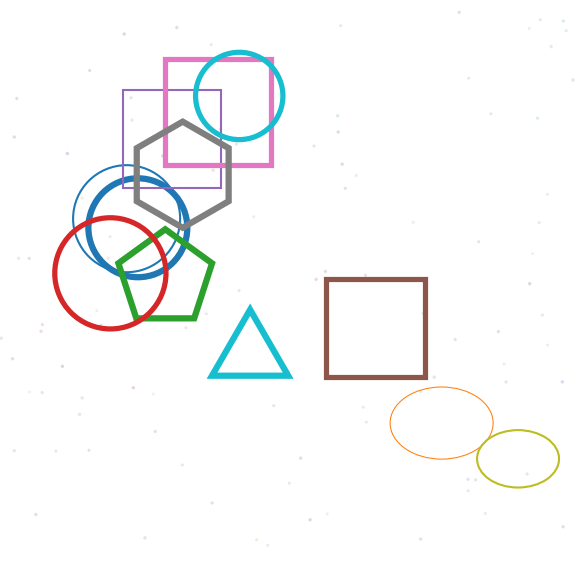[{"shape": "circle", "thickness": 1, "radius": 0.46, "center": [0.219, 0.62]}, {"shape": "circle", "thickness": 3, "radius": 0.43, "center": [0.239, 0.605]}, {"shape": "oval", "thickness": 0.5, "radius": 0.45, "center": [0.765, 0.267]}, {"shape": "pentagon", "thickness": 3, "radius": 0.43, "center": [0.286, 0.517]}, {"shape": "circle", "thickness": 2.5, "radius": 0.48, "center": [0.191, 0.526]}, {"shape": "square", "thickness": 1, "radius": 0.42, "center": [0.297, 0.758]}, {"shape": "square", "thickness": 2.5, "radius": 0.43, "center": [0.65, 0.431]}, {"shape": "square", "thickness": 2.5, "radius": 0.46, "center": [0.377, 0.805]}, {"shape": "hexagon", "thickness": 3, "radius": 0.46, "center": [0.316, 0.697]}, {"shape": "oval", "thickness": 1, "radius": 0.35, "center": [0.897, 0.205]}, {"shape": "triangle", "thickness": 3, "radius": 0.38, "center": [0.433, 0.387]}, {"shape": "circle", "thickness": 2.5, "radius": 0.38, "center": [0.414, 0.833]}]